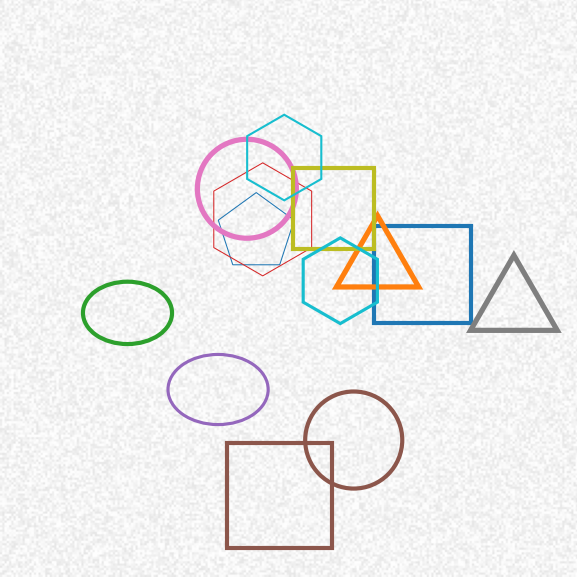[{"shape": "pentagon", "thickness": 0.5, "radius": 0.35, "center": [0.444, 0.597]}, {"shape": "square", "thickness": 2, "radius": 0.42, "center": [0.731, 0.524]}, {"shape": "triangle", "thickness": 2.5, "radius": 0.41, "center": [0.654, 0.543]}, {"shape": "oval", "thickness": 2, "radius": 0.39, "center": [0.221, 0.457]}, {"shape": "hexagon", "thickness": 0.5, "radius": 0.49, "center": [0.455, 0.619]}, {"shape": "oval", "thickness": 1.5, "radius": 0.43, "center": [0.378, 0.325]}, {"shape": "square", "thickness": 2, "radius": 0.46, "center": [0.484, 0.142]}, {"shape": "circle", "thickness": 2, "radius": 0.42, "center": [0.613, 0.237]}, {"shape": "circle", "thickness": 2.5, "radius": 0.43, "center": [0.427, 0.672]}, {"shape": "triangle", "thickness": 2.5, "radius": 0.43, "center": [0.89, 0.47]}, {"shape": "square", "thickness": 2, "radius": 0.35, "center": [0.577, 0.639]}, {"shape": "hexagon", "thickness": 1, "radius": 0.37, "center": [0.492, 0.726]}, {"shape": "hexagon", "thickness": 1.5, "radius": 0.37, "center": [0.589, 0.513]}]